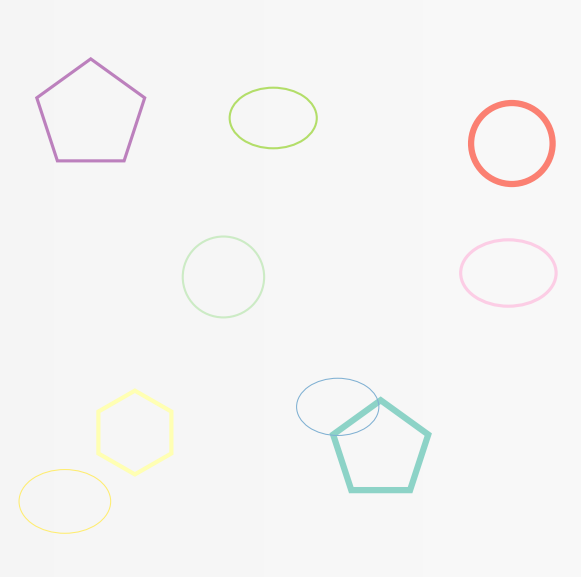[{"shape": "pentagon", "thickness": 3, "radius": 0.43, "center": [0.655, 0.22]}, {"shape": "hexagon", "thickness": 2, "radius": 0.36, "center": [0.232, 0.25]}, {"shape": "circle", "thickness": 3, "radius": 0.35, "center": [0.881, 0.751]}, {"shape": "oval", "thickness": 0.5, "radius": 0.35, "center": [0.581, 0.295]}, {"shape": "oval", "thickness": 1, "radius": 0.37, "center": [0.47, 0.795]}, {"shape": "oval", "thickness": 1.5, "radius": 0.41, "center": [0.875, 0.526]}, {"shape": "pentagon", "thickness": 1.5, "radius": 0.49, "center": [0.156, 0.8]}, {"shape": "circle", "thickness": 1, "radius": 0.35, "center": [0.384, 0.52]}, {"shape": "oval", "thickness": 0.5, "radius": 0.39, "center": [0.112, 0.131]}]